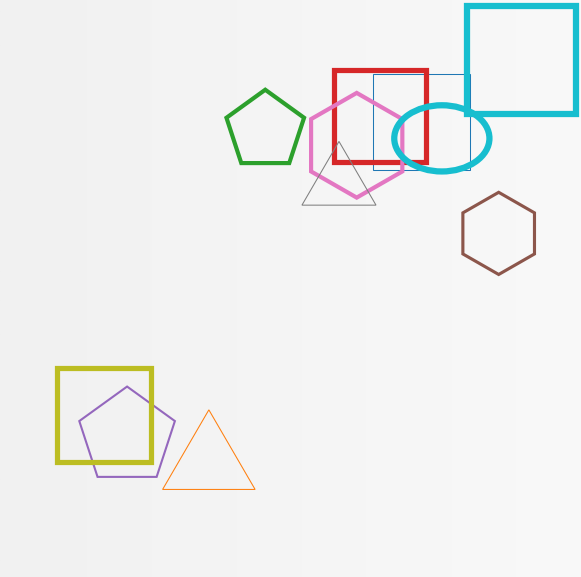[{"shape": "square", "thickness": 0.5, "radius": 0.42, "center": [0.725, 0.788]}, {"shape": "triangle", "thickness": 0.5, "radius": 0.46, "center": [0.359, 0.198]}, {"shape": "pentagon", "thickness": 2, "radius": 0.35, "center": [0.456, 0.774]}, {"shape": "square", "thickness": 2.5, "radius": 0.4, "center": [0.654, 0.798]}, {"shape": "pentagon", "thickness": 1, "radius": 0.43, "center": [0.219, 0.243]}, {"shape": "hexagon", "thickness": 1.5, "radius": 0.36, "center": [0.858, 0.595]}, {"shape": "hexagon", "thickness": 2, "radius": 0.45, "center": [0.614, 0.748]}, {"shape": "triangle", "thickness": 0.5, "radius": 0.37, "center": [0.583, 0.681]}, {"shape": "square", "thickness": 2.5, "radius": 0.41, "center": [0.179, 0.281]}, {"shape": "square", "thickness": 3, "radius": 0.47, "center": [0.897, 0.896]}, {"shape": "oval", "thickness": 3, "radius": 0.41, "center": [0.76, 0.76]}]